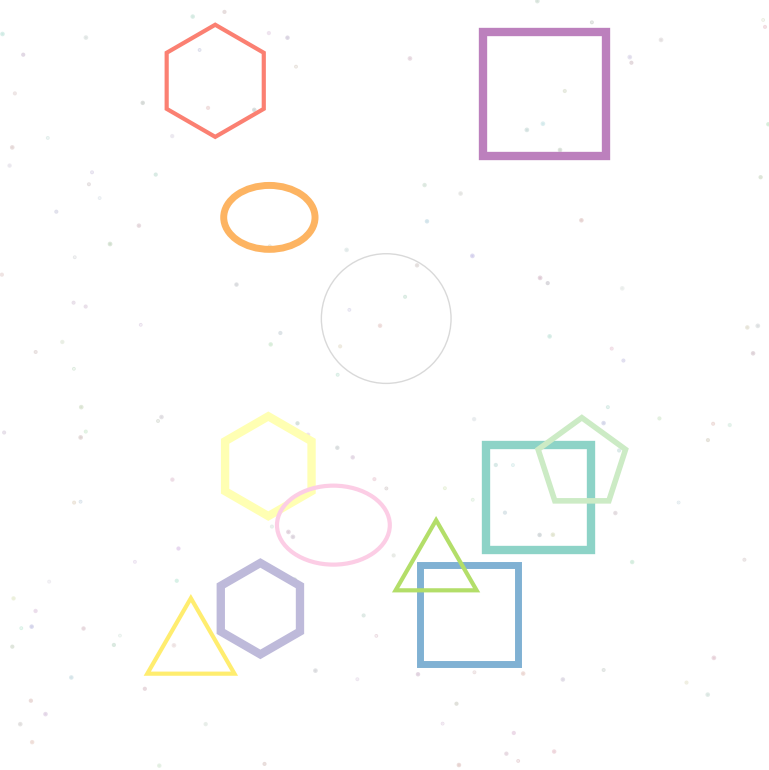[{"shape": "square", "thickness": 3, "radius": 0.34, "center": [0.7, 0.354]}, {"shape": "hexagon", "thickness": 3, "radius": 0.32, "center": [0.348, 0.395]}, {"shape": "hexagon", "thickness": 3, "radius": 0.3, "center": [0.338, 0.21]}, {"shape": "hexagon", "thickness": 1.5, "radius": 0.36, "center": [0.28, 0.895]}, {"shape": "square", "thickness": 2.5, "radius": 0.32, "center": [0.609, 0.202]}, {"shape": "oval", "thickness": 2.5, "radius": 0.3, "center": [0.35, 0.718]}, {"shape": "triangle", "thickness": 1.5, "radius": 0.3, "center": [0.566, 0.264]}, {"shape": "oval", "thickness": 1.5, "radius": 0.37, "center": [0.433, 0.318]}, {"shape": "circle", "thickness": 0.5, "radius": 0.42, "center": [0.502, 0.586]}, {"shape": "square", "thickness": 3, "radius": 0.4, "center": [0.707, 0.878]}, {"shape": "pentagon", "thickness": 2, "radius": 0.3, "center": [0.756, 0.398]}, {"shape": "triangle", "thickness": 1.5, "radius": 0.33, "center": [0.248, 0.158]}]